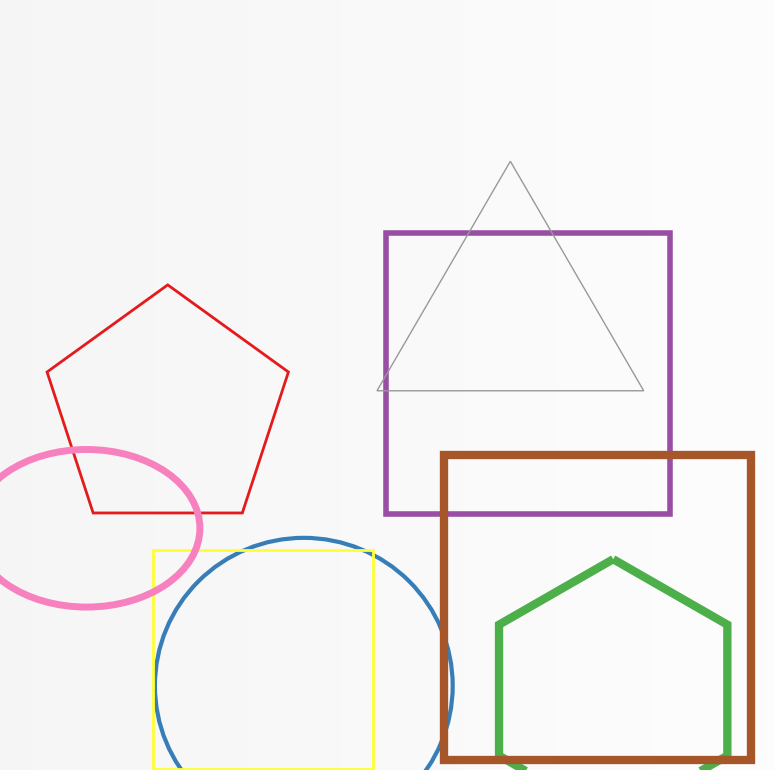[{"shape": "pentagon", "thickness": 1, "radius": 0.82, "center": [0.216, 0.466]}, {"shape": "circle", "thickness": 1.5, "radius": 0.96, "center": [0.392, 0.109]}, {"shape": "hexagon", "thickness": 3, "radius": 0.85, "center": [0.791, 0.104]}, {"shape": "square", "thickness": 2, "radius": 0.91, "center": [0.681, 0.515]}, {"shape": "square", "thickness": 1, "radius": 0.71, "center": [0.339, 0.144]}, {"shape": "square", "thickness": 3, "radius": 0.99, "center": [0.771, 0.211]}, {"shape": "oval", "thickness": 2.5, "radius": 0.73, "center": [0.112, 0.314]}, {"shape": "triangle", "thickness": 0.5, "radius": 0.99, "center": [0.659, 0.592]}]